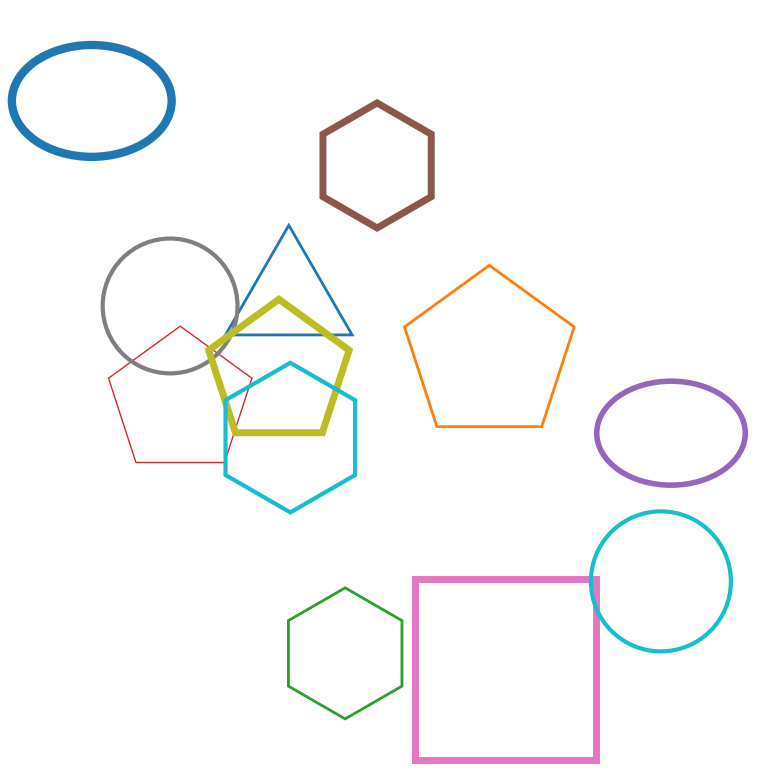[{"shape": "triangle", "thickness": 1, "radius": 0.47, "center": [0.375, 0.613]}, {"shape": "oval", "thickness": 3, "radius": 0.52, "center": [0.119, 0.869]}, {"shape": "pentagon", "thickness": 1, "radius": 0.58, "center": [0.636, 0.54]}, {"shape": "hexagon", "thickness": 1, "radius": 0.43, "center": [0.448, 0.151]}, {"shape": "pentagon", "thickness": 0.5, "radius": 0.49, "center": [0.234, 0.479]}, {"shape": "oval", "thickness": 2, "radius": 0.48, "center": [0.871, 0.437]}, {"shape": "hexagon", "thickness": 2.5, "radius": 0.41, "center": [0.49, 0.785]}, {"shape": "square", "thickness": 2.5, "radius": 0.59, "center": [0.656, 0.13]}, {"shape": "circle", "thickness": 1.5, "radius": 0.44, "center": [0.221, 0.603]}, {"shape": "pentagon", "thickness": 2.5, "radius": 0.48, "center": [0.362, 0.516]}, {"shape": "circle", "thickness": 1.5, "radius": 0.45, "center": [0.858, 0.245]}, {"shape": "hexagon", "thickness": 1.5, "radius": 0.49, "center": [0.377, 0.432]}]